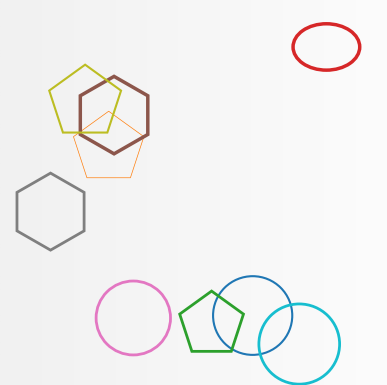[{"shape": "circle", "thickness": 1.5, "radius": 0.51, "center": [0.652, 0.18]}, {"shape": "pentagon", "thickness": 0.5, "radius": 0.48, "center": [0.28, 0.616]}, {"shape": "pentagon", "thickness": 2, "radius": 0.43, "center": [0.546, 0.157]}, {"shape": "oval", "thickness": 2.5, "radius": 0.43, "center": [0.842, 0.878]}, {"shape": "hexagon", "thickness": 2.5, "radius": 0.5, "center": [0.294, 0.701]}, {"shape": "circle", "thickness": 2, "radius": 0.48, "center": [0.344, 0.174]}, {"shape": "hexagon", "thickness": 2, "radius": 0.5, "center": [0.13, 0.45]}, {"shape": "pentagon", "thickness": 1.5, "radius": 0.49, "center": [0.22, 0.735]}, {"shape": "circle", "thickness": 2, "radius": 0.52, "center": [0.772, 0.106]}]